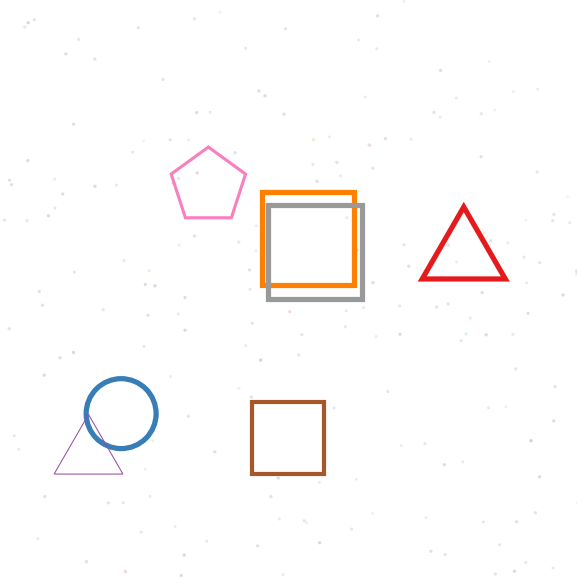[{"shape": "triangle", "thickness": 2.5, "radius": 0.42, "center": [0.803, 0.558]}, {"shape": "circle", "thickness": 2.5, "radius": 0.3, "center": [0.21, 0.283]}, {"shape": "triangle", "thickness": 0.5, "radius": 0.34, "center": [0.153, 0.213]}, {"shape": "square", "thickness": 2.5, "radius": 0.4, "center": [0.533, 0.586]}, {"shape": "square", "thickness": 2, "radius": 0.31, "center": [0.499, 0.241]}, {"shape": "pentagon", "thickness": 1.5, "radius": 0.34, "center": [0.361, 0.677]}, {"shape": "square", "thickness": 2.5, "radius": 0.4, "center": [0.546, 0.563]}]